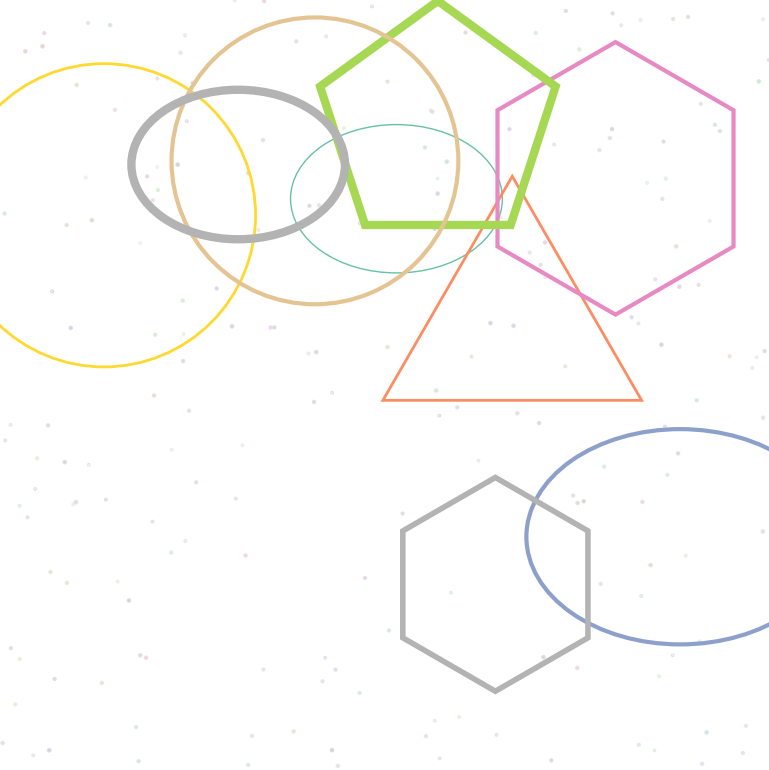[{"shape": "oval", "thickness": 0.5, "radius": 0.69, "center": [0.515, 0.742]}, {"shape": "triangle", "thickness": 1, "radius": 0.97, "center": [0.665, 0.577]}, {"shape": "oval", "thickness": 1.5, "radius": 1.0, "center": [0.883, 0.303]}, {"shape": "hexagon", "thickness": 1.5, "radius": 0.88, "center": [0.799, 0.768]}, {"shape": "pentagon", "thickness": 3, "radius": 0.8, "center": [0.569, 0.838]}, {"shape": "circle", "thickness": 1, "radius": 0.98, "center": [0.135, 0.72]}, {"shape": "circle", "thickness": 1.5, "radius": 0.93, "center": [0.409, 0.791]}, {"shape": "oval", "thickness": 3, "radius": 0.69, "center": [0.309, 0.786]}, {"shape": "hexagon", "thickness": 2, "radius": 0.69, "center": [0.643, 0.241]}]